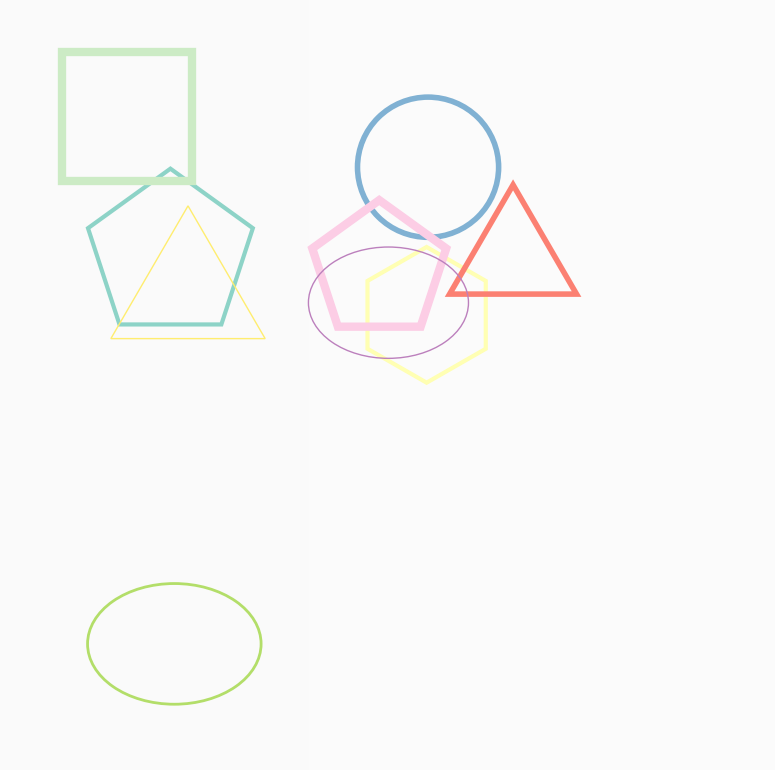[{"shape": "pentagon", "thickness": 1.5, "radius": 0.56, "center": [0.22, 0.669]}, {"shape": "hexagon", "thickness": 1.5, "radius": 0.44, "center": [0.55, 0.591]}, {"shape": "triangle", "thickness": 2, "radius": 0.47, "center": [0.662, 0.665]}, {"shape": "circle", "thickness": 2, "radius": 0.46, "center": [0.552, 0.783]}, {"shape": "oval", "thickness": 1, "radius": 0.56, "center": [0.225, 0.164]}, {"shape": "pentagon", "thickness": 3, "radius": 0.45, "center": [0.489, 0.649]}, {"shape": "oval", "thickness": 0.5, "radius": 0.52, "center": [0.501, 0.607]}, {"shape": "square", "thickness": 3, "radius": 0.42, "center": [0.164, 0.848]}, {"shape": "triangle", "thickness": 0.5, "radius": 0.57, "center": [0.243, 0.618]}]